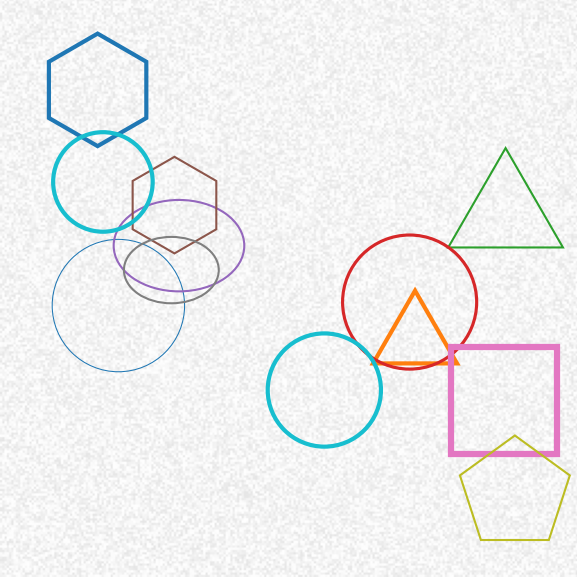[{"shape": "hexagon", "thickness": 2, "radius": 0.49, "center": [0.169, 0.844]}, {"shape": "circle", "thickness": 0.5, "radius": 0.57, "center": [0.205, 0.47]}, {"shape": "triangle", "thickness": 2, "radius": 0.42, "center": [0.719, 0.412]}, {"shape": "triangle", "thickness": 1, "radius": 0.57, "center": [0.875, 0.628]}, {"shape": "circle", "thickness": 1.5, "radius": 0.58, "center": [0.709, 0.476]}, {"shape": "oval", "thickness": 1, "radius": 0.57, "center": [0.31, 0.574]}, {"shape": "hexagon", "thickness": 1, "radius": 0.42, "center": [0.302, 0.644]}, {"shape": "square", "thickness": 3, "radius": 0.46, "center": [0.873, 0.306]}, {"shape": "oval", "thickness": 1, "radius": 0.41, "center": [0.297, 0.531]}, {"shape": "pentagon", "thickness": 1, "radius": 0.5, "center": [0.892, 0.145]}, {"shape": "circle", "thickness": 2, "radius": 0.49, "center": [0.562, 0.324]}, {"shape": "circle", "thickness": 2, "radius": 0.43, "center": [0.178, 0.684]}]